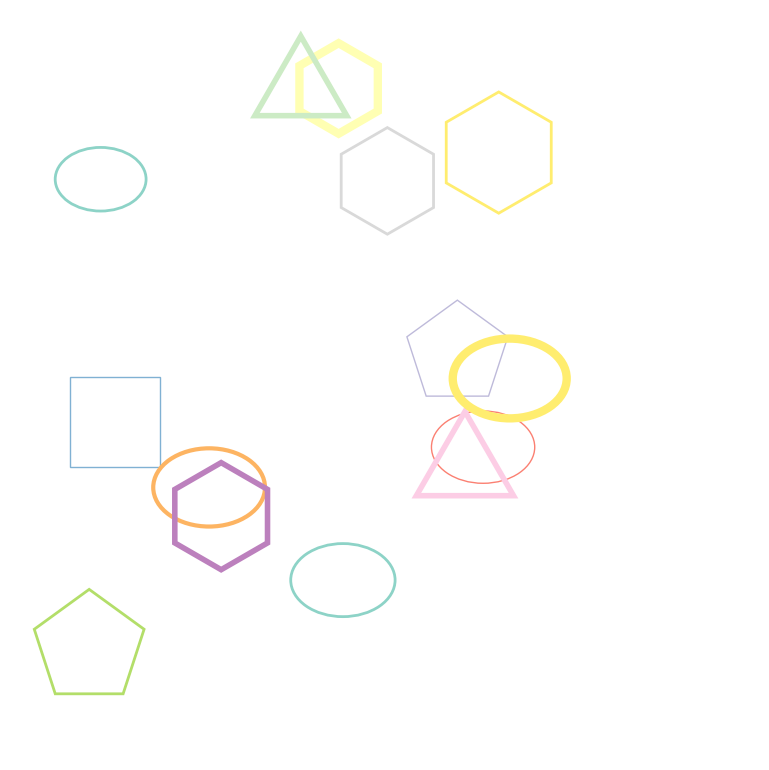[{"shape": "oval", "thickness": 1, "radius": 0.34, "center": [0.445, 0.247]}, {"shape": "oval", "thickness": 1, "radius": 0.3, "center": [0.131, 0.767]}, {"shape": "hexagon", "thickness": 3, "radius": 0.29, "center": [0.44, 0.885]}, {"shape": "pentagon", "thickness": 0.5, "radius": 0.34, "center": [0.594, 0.541]}, {"shape": "oval", "thickness": 0.5, "radius": 0.34, "center": [0.627, 0.419]}, {"shape": "square", "thickness": 0.5, "radius": 0.29, "center": [0.149, 0.452]}, {"shape": "oval", "thickness": 1.5, "radius": 0.36, "center": [0.272, 0.367]}, {"shape": "pentagon", "thickness": 1, "radius": 0.37, "center": [0.116, 0.16]}, {"shape": "triangle", "thickness": 2, "radius": 0.36, "center": [0.604, 0.393]}, {"shape": "hexagon", "thickness": 1, "radius": 0.35, "center": [0.503, 0.765]}, {"shape": "hexagon", "thickness": 2, "radius": 0.35, "center": [0.287, 0.33]}, {"shape": "triangle", "thickness": 2, "radius": 0.34, "center": [0.391, 0.884]}, {"shape": "hexagon", "thickness": 1, "radius": 0.39, "center": [0.648, 0.802]}, {"shape": "oval", "thickness": 3, "radius": 0.37, "center": [0.662, 0.508]}]